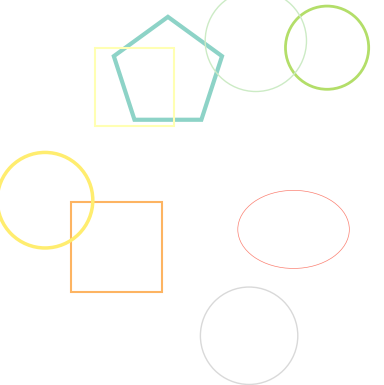[{"shape": "pentagon", "thickness": 3, "radius": 0.74, "center": [0.436, 0.808]}, {"shape": "square", "thickness": 1.5, "radius": 0.51, "center": [0.349, 0.774]}, {"shape": "oval", "thickness": 0.5, "radius": 0.72, "center": [0.763, 0.404]}, {"shape": "square", "thickness": 1.5, "radius": 0.59, "center": [0.303, 0.359]}, {"shape": "circle", "thickness": 2, "radius": 0.54, "center": [0.85, 0.876]}, {"shape": "circle", "thickness": 1, "radius": 0.63, "center": [0.647, 0.128]}, {"shape": "circle", "thickness": 1, "radius": 0.66, "center": [0.665, 0.894]}, {"shape": "circle", "thickness": 2.5, "radius": 0.62, "center": [0.117, 0.48]}]